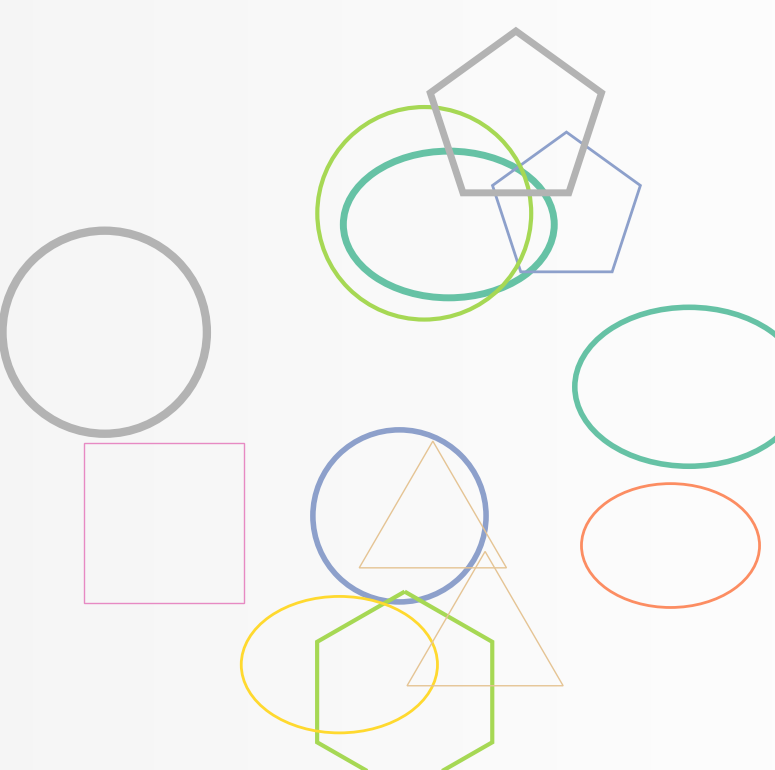[{"shape": "oval", "thickness": 2, "radius": 0.74, "center": [0.889, 0.498]}, {"shape": "oval", "thickness": 2.5, "radius": 0.68, "center": [0.579, 0.708]}, {"shape": "oval", "thickness": 1, "radius": 0.57, "center": [0.865, 0.291]}, {"shape": "circle", "thickness": 2, "radius": 0.56, "center": [0.515, 0.33]}, {"shape": "pentagon", "thickness": 1, "radius": 0.5, "center": [0.731, 0.728]}, {"shape": "square", "thickness": 0.5, "radius": 0.52, "center": [0.212, 0.32]}, {"shape": "hexagon", "thickness": 1.5, "radius": 0.65, "center": [0.522, 0.101]}, {"shape": "circle", "thickness": 1.5, "radius": 0.69, "center": [0.547, 0.723]}, {"shape": "oval", "thickness": 1, "radius": 0.63, "center": [0.438, 0.137]}, {"shape": "triangle", "thickness": 0.5, "radius": 0.58, "center": [0.626, 0.168]}, {"shape": "triangle", "thickness": 0.5, "radius": 0.55, "center": [0.559, 0.317]}, {"shape": "pentagon", "thickness": 2.5, "radius": 0.58, "center": [0.666, 0.844]}, {"shape": "circle", "thickness": 3, "radius": 0.66, "center": [0.135, 0.569]}]